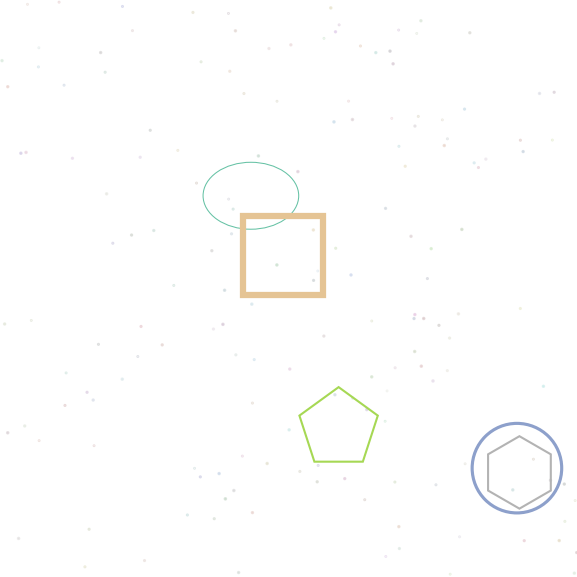[{"shape": "oval", "thickness": 0.5, "radius": 0.41, "center": [0.434, 0.66]}, {"shape": "circle", "thickness": 1.5, "radius": 0.39, "center": [0.895, 0.188]}, {"shape": "pentagon", "thickness": 1, "radius": 0.36, "center": [0.586, 0.257]}, {"shape": "square", "thickness": 3, "radius": 0.34, "center": [0.49, 0.557]}, {"shape": "hexagon", "thickness": 1, "radius": 0.31, "center": [0.899, 0.181]}]